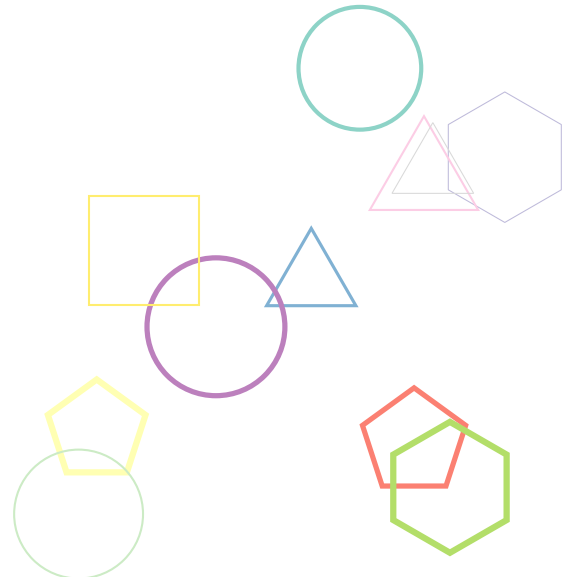[{"shape": "circle", "thickness": 2, "radius": 0.53, "center": [0.623, 0.881]}, {"shape": "pentagon", "thickness": 3, "radius": 0.44, "center": [0.167, 0.253]}, {"shape": "hexagon", "thickness": 0.5, "radius": 0.56, "center": [0.874, 0.727]}, {"shape": "pentagon", "thickness": 2.5, "radius": 0.47, "center": [0.717, 0.234]}, {"shape": "triangle", "thickness": 1.5, "radius": 0.45, "center": [0.539, 0.514]}, {"shape": "hexagon", "thickness": 3, "radius": 0.57, "center": [0.779, 0.155]}, {"shape": "triangle", "thickness": 1, "radius": 0.54, "center": [0.734, 0.69]}, {"shape": "triangle", "thickness": 0.5, "radius": 0.41, "center": [0.75, 0.705]}, {"shape": "circle", "thickness": 2.5, "radius": 0.6, "center": [0.374, 0.433]}, {"shape": "circle", "thickness": 1, "radius": 0.56, "center": [0.136, 0.109]}, {"shape": "square", "thickness": 1, "radius": 0.47, "center": [0.25, 0.565]}]